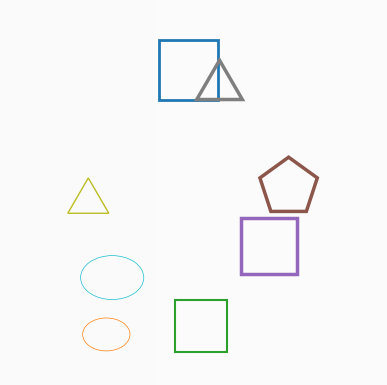[{"shape": "square", "thickness": 2, "radius": 0.39, "center": [0.486, 0.818]}, {"shape": "oval", "thickness": 0.5, "radius": 0.31, "center": [0.274, 0.131]}, {"shape": "square", "thickness": 1.5, "radius": 0.33, "center": [0.518, 0.153]}, {"shape": "square", "thickness": 2.5, "radius": 0.36, "center": [0.693, 0.361]}, {"shape": "pentagon", "thickness": 2.5, "radius": 0.39, "center": [0.745, 0.514]}, {"shape": "triangle", "thickness": 2.5, "radius": 0.34, "center": [0.567, 0.775]}, {"shape": "triangle", "thickness": 1, "radius": 0.31, "center": [0.228, 0.477]}, {"shape": "oval", "thickness": 0.5, "radius": 0.41, "center": [0.29, 0.279]}]